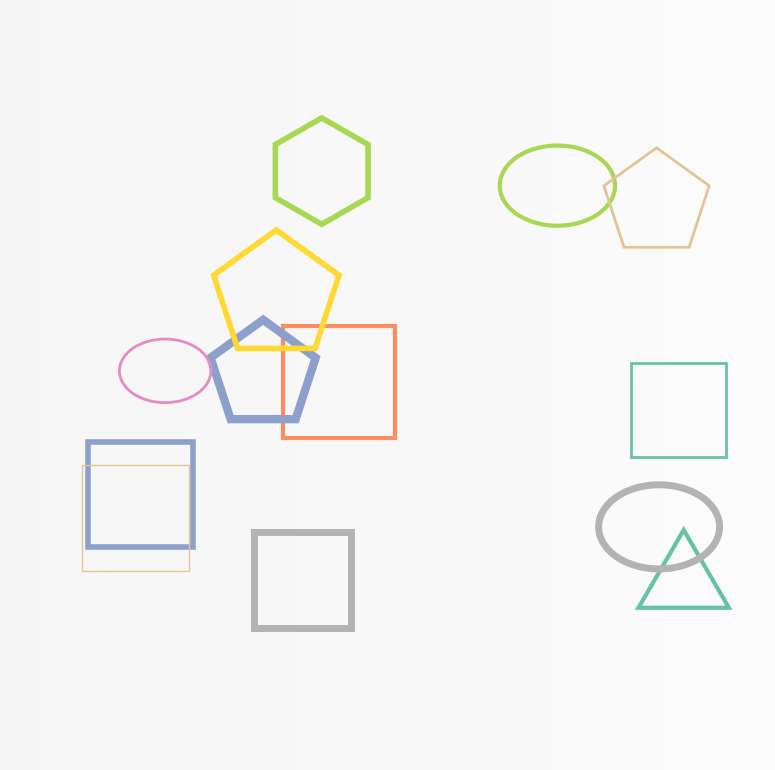[{"shape": "triangle", "thickness": 1.5, "radius": 0.34, "center": [0.882, 0.244]}, {"shape": "square", "thickness": 1, "radius": 0.31, "center": [0.876, 0.468]}, {"shape": "square", "thickness": 1.5, "radius": 0.36, "center": [0.438, 0.504]}, {"shape": "square", "thickness": 2, "radius": 0.34, "center": [0.181, 0.358]}, {"shape": "pentagon", "thickness": 3, "radius": 0.36, "center": [0.34, 0.513]}, {"shape": "oval", "thickness": 1, "radius": 0.3, "center": [0.213, 0.518]}, {"shape": "oval", "thickness": 1.5, "radius": 0.37, "center": [0.719, 0.759]}, {"shape": "hexagon", "thickness": 2, "radius": 0.35, "center": [0.415, 0.778]}, {"shape": "pentagon", "thickness": 2, "radius": 0.43, "center": [0.356, 0.616]}, {"shape": "pentagon", "thickness": 1, "radius": 0.36, "center": [0.847, 0.737]}, {"shape": "square", "thickness": 0.5, "radius": 0.34, "center": [0.174, 0.327]}, {"shape": "oval", "thickness": 2.5, "radius": 0.39, "center": [0.85, 0.316]}, {"shape": "square", "thickness": 2.5, "radius": 0.31, "center": [0.391, 0.246]}]